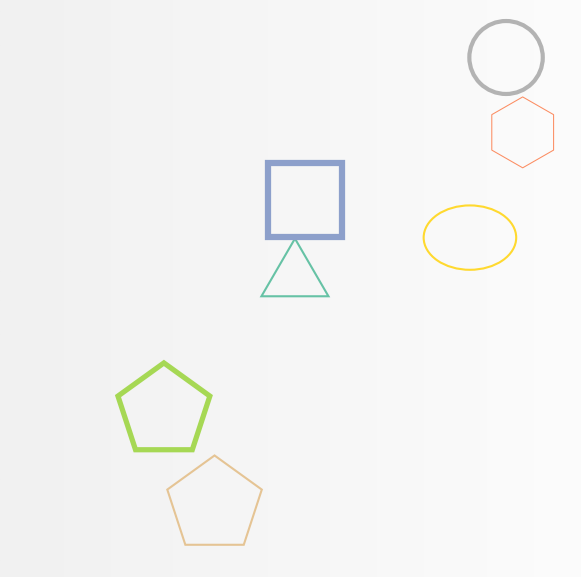[{"shape": "triangle", "thickness": 1, "radius": 0.33, "center": [0.507, 0.519]}, {"shape": "hexagon", "thickness": 0.5, "radius": 0.31, "center": [0.899, 0.77]}, {"shape": "square", "thickness": 3, "radius": 0.32, "center": [0.525, 0.653]}, {"shape": "pentagon", "thickness": 2.5, "radius": 0.42, "center": [0.282, 0.288]}, {"shape": "oval", "thickness": 1, "radius": 0.4, "center": [0.808, 0.588]}, {"shape": "pentagon", "thickness": 1, "radius": 0.43, "center": [0.369, 0.125]}, {"shape": "circle", "thickness": 2, "radius": 0.32, "center": [0.871, 0.9]}]